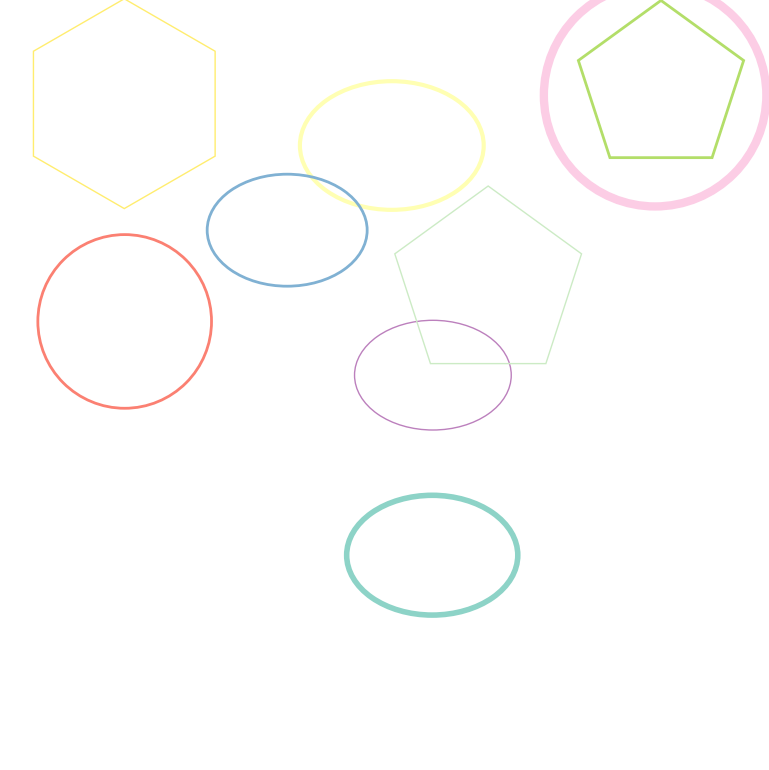[{"shape": "oval", "thickness": 2, "radius": 0.56, "center": [0.561, 0.279]}, {"shape": "oval", "thickness": 1.5, "radius": 0.6, "center": [0.509, 0.811]}, {"shape": "circle", "thickness": 1, "radius": 0.56, "center": [0.162, 0.583]}, {"shape": "oval", "thickness": 1, "radius": 0.52, "center": [0.373, 0.701]}, {"shape": "pentagon", "thickness": 1, "radius": 0.56, "center": [0.858, 0.887]}, {"shape": "circle", "thickness": 3, "radius": 0.72, "center": [0.851, 0.876]}, {"shape": "oval", "thickness": 0.5, "radius": 0.51, "center": [0.562, 0.513]}, {"shape": "pentagon", "thickness": 0.5, "radius": 0.64, "center": [0.634, 0.631]}, {"shape": "hexagon", "thickness": 0.5, "radius": 0.68, "center": [0.161, 0.865]}]